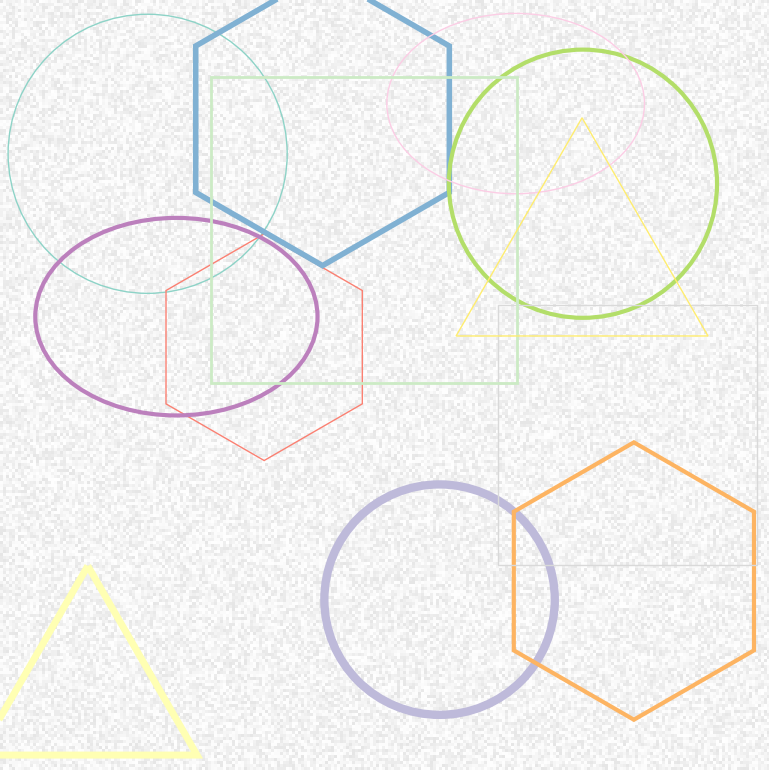[{"shape": "circle", "thickness": 0.5, "radius": 0.91, "center": [0.192, 0.8]}, {"shape": "triangle", "thickness": 2.5, "radius": 0.82, "center": [0.114, 0.101]}, {"shape": "circle", "thickness": 3, "radius": 0.75, "center": [0.571, 0.221]}, {"shape": "hexagon", "thickness": 0.5, "radius": 0.74, "center": [0.343, 0.549]}, {"shape": "hexagon", "thickness": 2, "radius": 0.95, "center": [0.419, 0.845]}, {"shape": "hexagon", "thickness": 1.5, "radius": 0.9, "center": [0.823, 0.245]}, {"shape": "circle", "thickness": 1.5, "radius": 0.87, "center": [0.757, 0.761]}, {"shape": "oval", "thickness": 0.5, "radius": 0.84, "center": [0.67, 0.865]}, {"shape": "square", "thickness": 0.5, "radius": 0.84, "center": [0.815, 0.435]}, {"shape": "oval", "thickness": 1.5, "radius": 0.92, "center": [0.229, 0.589]}, {"shape": "square", "thickness": 1, "radius": 0.99, "center": [0.472, 0.701]}, {"shape": "triangle", "thickness": 0.5, "radius": 0.94, "center": [0.756, 0.658]}]